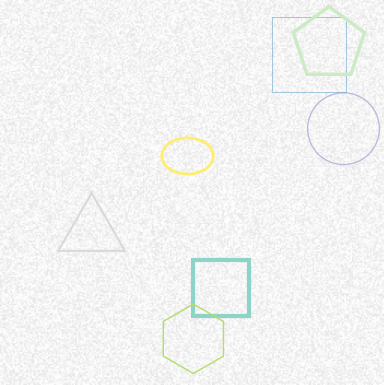[{"shape": "square", "thickness": 3, "radius": 0.36, "center": [0.573, 0.251]}, {"shape": "circle", "thickness": 1, "radius": 0.47, "center": [0.892, 0.666]}, {"shape": "square", "thickness": 0.5, "radius": 0.48, "center": [0.802, 0.859]}, {"shape": "hexagon", "thickness": 1, "radius": 0.45, "center": [0.502, 0.12]}, {"shape": "triangle", "thickness": 1.5, "radius": 0.5, "center": [0.238, 0.398]}, {"shape": "pentagon", "thickness": 2.5, "radius": 0.49, "center": [0.854, 0.886]}, {"shape": "oval", "thickness": 2, "radius": 0.33, "center": [0.487, 0.595]}]